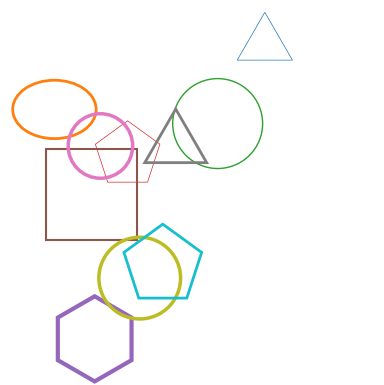[{"shape": "triangle", "thickness": 0.5, "radius": 0.41, "center": [0.688, 0.885]}, {"shape": "oval", "thickness": 2, "radius": 0.54, "center": [0.141, 0.716]}, {"shape": "circle", "thickness": 1, "radius": 0.58, "center": [0.565, 0.679]}, {"shape": "pentagon", "thickness": 0.5, "radius": 0.44, "center": [0.331, 0.598]}, {"shape": "hexagon", "thickness": 3, "radius": 0.55, "center": [0.246, 0.12]}, {"shape": "square", "thickness": 1.5, "radius": 0.59, "center": [0.237, 0.495]}, {"shape": "circle", "thickness": 2.5, "radius": 0.42, "center": [0.261, 0.621]}, {"shape": "triangle", "thickness": 2, "radius": 0.46, "center": [0.456, 0.624]}, {"shape": "circle", "thickness": 2.5, "radius": 0.53, "center": [0.363, 0.278]}, {"shape": "pentagon", "thickness": 2, "radius": 0.53, "center": [0.423, 0.312]}]